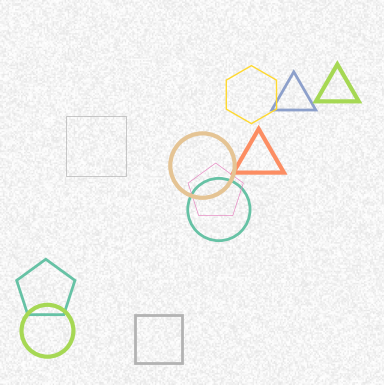[{"shape": "pentagon", "thickness": 2, "radius": 0.4, "center": [0.119, 0.247]}, {"shape": "circle", "thickness": 2, "radius": 0.4, "center": [0.569, 0.456]}, {"shape": "triangle", "thickness": 3, "radius": 0.38, "center": [0.672, 0.59]}, {"shape": "triangle", "thickness": 2, "radius": 0.33, "center": [0.763, 0.747]}, {"shape": "pentagon", "thickness": 0.5, "radius": 0.38, "center": [0.56, 0.501]}, {"shape": "circle", "thickness": 3, "radius": 0.34, "center": [0.123, 0.141]}, {"shape": "triangle", "thickness": 3, "radius": 0.32, "center": [0.876, 0.769]}, {"shape": "hexagon", "thickness": 1, "radius": 0.38, "center": [0.653, 0.754]}, {"shape": "circle", "thickness": 3, "radius": 0.42, "center": [0.526, 0.57]}, {"shape": "square", "thickness": 0.5, "radius": 0.38, "center": [0.25, 0.621]}, {"shape": "square", "thickness": 2, "radius": 0.31, "center": [0.412, 0.12]}]